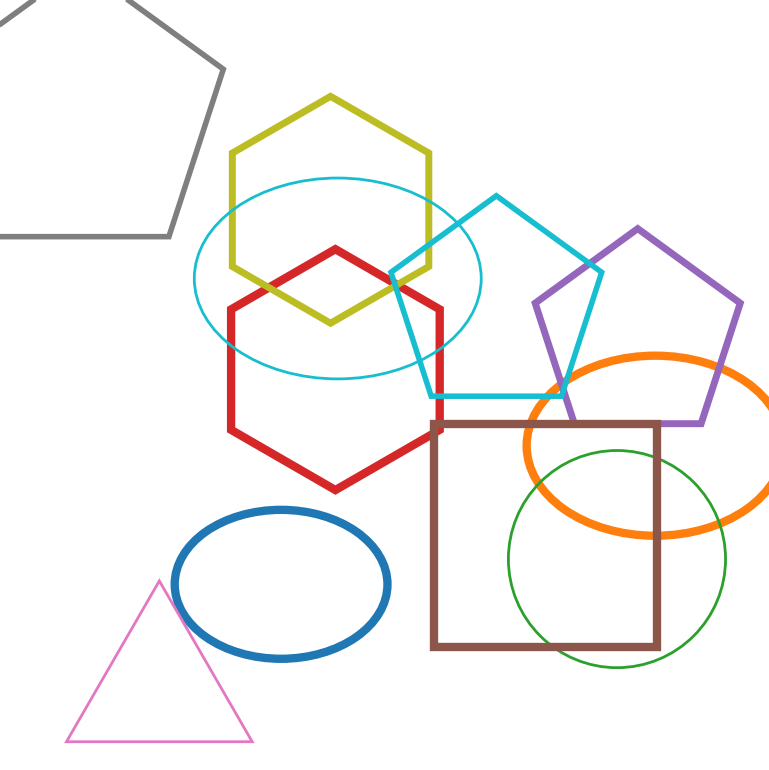[{"shape": "oval", "thickness": 3, "radius": 0.69, "center": [0.365, 0.241]}, {"shape": "oval", "thickness": 3, "radius": 0.84, "center": [0.851, 0.421]}, {"shape": "circle", "thickness": 1, "radius": 0.71, "center": [0.801, 0.274]}, {"shape": "hexagon", "thickness": 3, "radius": 0.78, "center": [0.436, 0.52]}, {"shape": "pentagon", "thickness": 2.5, "radius": 0.7, "center": [0.828, 0.563]}, {"shape": "square", "thickness": 3, "radius": 0.72, "center": [0.709, 0.305]}, {"shape": "triangle", "thickness": 1, "radius": 0.7, "center": [0.207, 0.106]}, {"shape": "pentagon", "thickness": 2, "radius": 0.97, "center": [0.105, 0.85]}, {"shape": "hexagon", "thickness": 2.5, "radius": 0.74, "center": [0.429, 0.728]}, {"shape": "pentagon", "thickness": 2, "radius": 0.72, "center": [0.645, 0.602]}, {"shape": "oval", "thickness": 1, "radius": 0.93, "center": [0.439, 0.638]}]